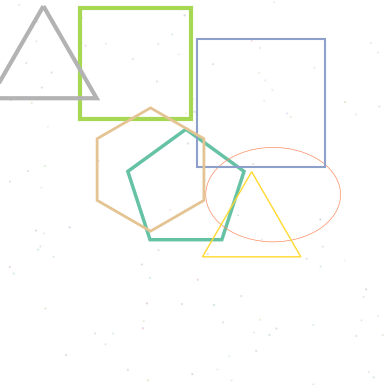[{"shape": "pentagon", "thickness": 2.5, "radius": 0.79, "center": [0.483, 0.506]}, {"shape": "oval", "thickness": 0.5, "radius": 0.88, "center": [0.71, 0.494]}, {"shape": "square", "thickness": 1.5, "radius": 0.83, "center": [0.677, 0.733]}, {"shape": "square", "thickness": 3, "radius": 0.72, "center": [0.352, 0.836]}, {"shape": "triangle", "thickness": 1, "radius": 0.74, "center": [0.654, 0.407]}, {"shape": "hexagon", "thickness": 2, "radius": 0.8, "center": [0.391, 0.56]}, {"shape": "triangle", "thickness": 3, "radius": 0.8, "center": [0.113, 0.825]}]